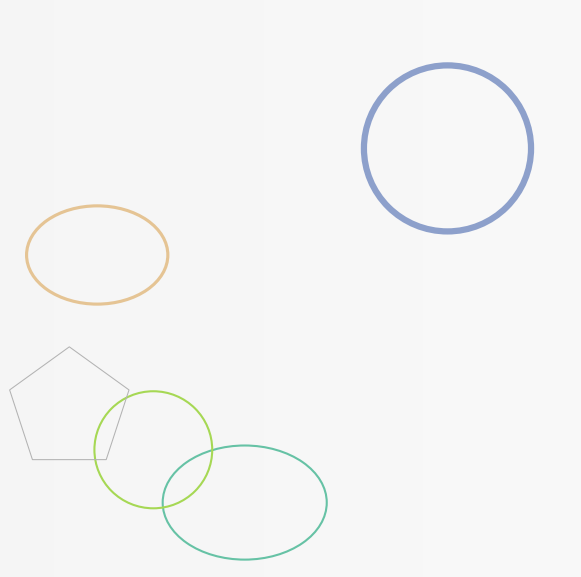[{"shape": "oval", "thickness": 1, "radius": 0.71, "center": [0.421, 0.129]}, {"shape": "circle", "thickness": 3, "radius": 0.72, "center": [0.77, 0.742]}, {"shape": "circle", "thickness": 1, "radius": 0.51, "center": [0.264, 0.22]}, {"shape": "oval", "thickness": 1.5, "radius": 0.61, "center": [0.167, 0.558]}, {"shape": "pentagon", "thickness": 0.5, "radius": 0.54, "center": [0.119, 0.291]}]